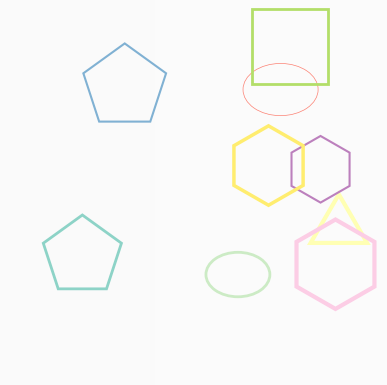[{"shape": "pentagon", "thickness": 2, "radius": 0.53, "center": [0.213, 0.336]}, {"shape": "triangle", "thickness": 3, "radius": 0.42, "center": [0.874, 0.411]}, {"shape": "oval", "thickness": 0.5, "radius": 0.48, "center": [0.724, 0.767]}, {"shape": "pentagon", "thickness": 1.5, "radius": 0.56, "center": [0.322, 0.775]}, {"shape": "square", "thickness": 2, "radius": 0.49, "center": [0.749, 0.879]}, {"shape": "hexagon", "thickness": 3, "radius": 0.58, "center": [0.866, 0.314]}, {"shape": "hexagon", "thickness": 1.5, "radius": 0.43, "center": [0.827, 0.56]}, {"shape": "oval", "thickness": 2, "radius": 0.41, "center": [0.614, 0.287]}, {"shape": "hexagon", "thickness": 2.5, "radius": 0.52, "center": [0.693, 0.57]}]